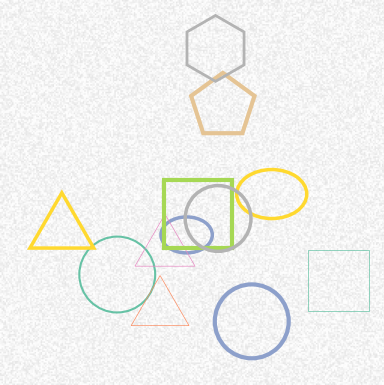[{"shape": "square", "thickness": 0.5, "radius": 0.4, "center": [0.878, 0.271]}, {"shape": "circle", "thickness": 1.5, "radius": 0.49, "center": [0.305, 0.287]}, {"shape": "triangle", "thickness": 0.5, "radius": 0.43, "center": [0.416, 0.198]}, {"shape": "oval", "thickness": 2.5, "radius": 0.33, "center": [0.485, 0.39]}, {"shape": "circle", "thickness": 3, "radius": 0.48, "center": [0.654, 0.165]}, {"shape": "triangle", "thickness": 0.5, "radius": 0.45, "center": [0.429, 0.354]}, {"shape": "square", "thickness": 3, "radius": 0.44, "center": [0.515, 0.445]}, {"shape": "oval", "thickness": 2.5, "radius": 0.45, "center": [0.706, 0.496]}, {"shape": "triangle", "thickness": 2.5, "radius": 0.48, "center": [0.161, 0.403]}, {"shape": "pentagon", "thickness": 3, "radius": 0.43, "center": [0.579, 0.724]}, {"shape": "hexagon", "thickness": 2, "radius": 0.43, "center": [0.56, 0.874]}, {"shape": "circle", "thickness": 2.5, "radius": 0.43, "center": [0.566, 0.433]}]